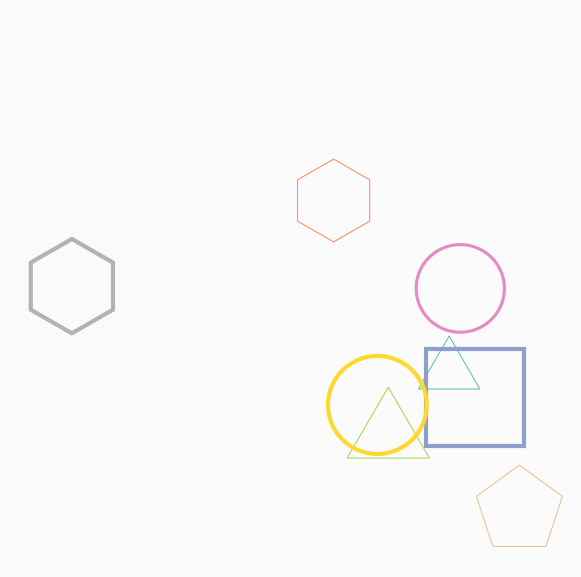[{"shape": "triangle", "thickness": 0.5, "radius": 0.31, "center": [0.773, 0.356]}, {"shape": "hexagon", "thickness": 0.5, "radius": 0.36, "center": [0.574, 0.652]}, {"shape": "square", "thickness": 2, "radius": 0.42, "center": [0.817, 0.31]}, {"shape": "circle", "thickness": 1.5, "radius": 0.38, "center": [0.792, 0.5]}, {"shape": "triangle", "thickness": 0.5, "radius": 0.41, "center": [0.668, 0.247]}, {"shape": "circle", "thickness": 2, "radius": 0.42, "center": [0.649, 0.298]}, {"shape": "pentagon", "thickness": 0.5, "radius": 0.39, "center": [0.894, 0.116]}, {"shape": "hexagon", "thickness": 2, "radius": 0.41, "center": [0.124, 0.504]}]